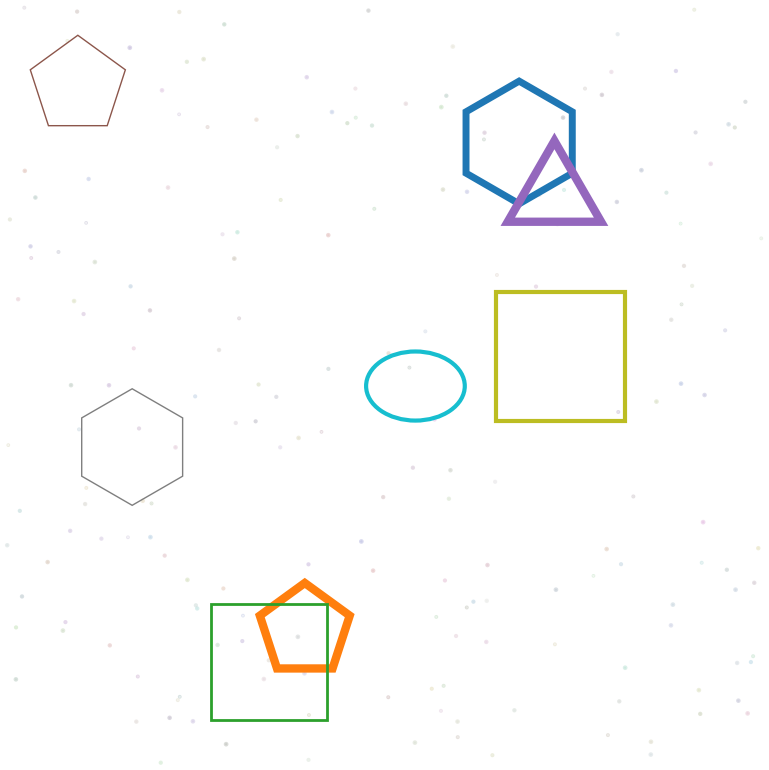[{"shape": "hexagon", "thickness": 2.5, "radius": 0.4, "center": [0.674, 0.815]}, {"shape": "pentagon", "thickness": 3, "radius": 0.31, "center": [0.396, 0.182]}, {"shape": "square", "thickness": 1, "radius": 0.38, "center": [0.349, 0.14]}, {"shape": "triangle", "thickness": 3, "radius": 0.35, "center": [0.72, 0.747]}, {"shape": "pentagon", "thickness": 0.5, "radius": 0.32, "center": [0.101, 0.889]}, {"shape": "hexagon", "thickness": 0.5, "radius": 0.38, "center": [0.172, 0.419]}, {"shape": "square", "thickness": 1.5, "radius": 0.42, "center": [0.728, 0.537]}, {"shape": "oval", "thickness": 1.5, "radius": 0.32, "center": [0.54, 0.499]}]